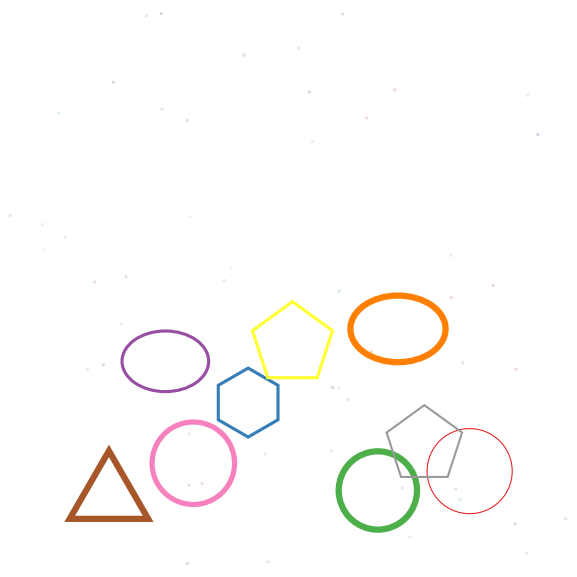[{"shape": "circle", "thickness": 0.5, "radius": 0.37, "center": [0.813, 0.183]}, {"shape": "hexagon", "thickness": 1.5, "radius": 0.3, "center": [0.43, 0.302]}, {"shape": "circle", "thickness": 3, "radius": 0.34, "center": [0.654, 0.15]}, {"shape": "oval", "thickness": 1.5, "radius": 0.38, "center": [0.286, 0.374]}, {"shape": "oval", "thickness": 3, "radius": 0.41, "center": [0.689, 0.43]}, {"shape": "pentagon", "thickness": 1.5, "radius": 0.36, "center": [0.506, 0.404]}, {"shape": "triangle", "thickness": 3, "radius": 0.39, "center": [0.189, 0.14]}, {"shape": "circle", "thickness": 2.5, "radius": 0.36, "center": [0.335, 0.197]}, {"shape": "pentagon", "thickness": 1, "radius": 0.34, "center": [0.735, 0.229]}]